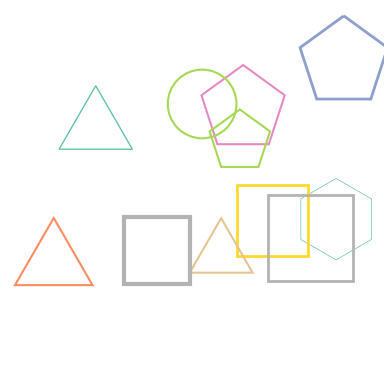[{"shape": "hexagon", "thickness": 0.5, "radius": 0.53, "center": [0.873, 0.431]}, {"shape": "triangle", "thickness": 1, "radius": 0.55, "center": [0.249, 0.667]}, {"shape": "triangle", "thickness": 1.5, "radius": 0.58, "center": [0.14, 0.317]}, {"shape": "pentagon", "thickness": 2, "radius": 0.6, "center": [0.893, 0.839]}, {"shape": "pentagon", "thickness": 1.5, "radius": 0.57, "center": [0.631, 0.717]}, {"shape": "pentagon", "thickness": 1.5, "radius": 0.41, "center": [0.623, 0.633]}, {"shape": "circle", "thickness": 1.5, "radius": 0.45, "center": [0.525, 0.73]}, {"shape": "square", "thickness": 2, "radius": 0.46, "center": [0.707, 0.426]}, {"shape": "triangle", "thickness": 1.5, "radius": 0.47, "center": [0.574, 0.339]}, {"shape": "square", "thickness": 2, "radius": 0.55, "center": [0.806, 0.382]}, {"shape": "square", "thickness": 3, "radius": 0.43, "center": [0.407, 0.349]}]